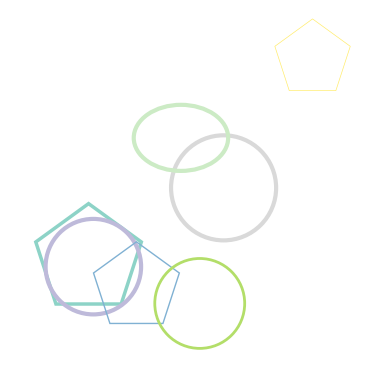[{"shape": "pentagon", "thickness": 2.5, "radius": 0.72, "center": [0.23, 0.327]}, {"shape": "circle", "thickness": 3, "radius": 0.62, "center": [0.242, 0.307]}, {"shape": "pentagon", "thickness": 1, "radius": 0.59, "center": [0.354, 0.255]}, {"shape": "circle", "thickness": 2, "radius": 0.58, "center": [0.519, 0.212]}, {"shape": "circle", "thickness": 3, "radius": 0.68, "center": [0.581, 0.512]}, {"shape": "oval", "thickness": 3, "radius": 0.61, "center": [0.47, 0.642]}, {"shape": "pentagon", "thickness": 0.5, "radius": 0.51, "center": [0.812, 0.848]}]